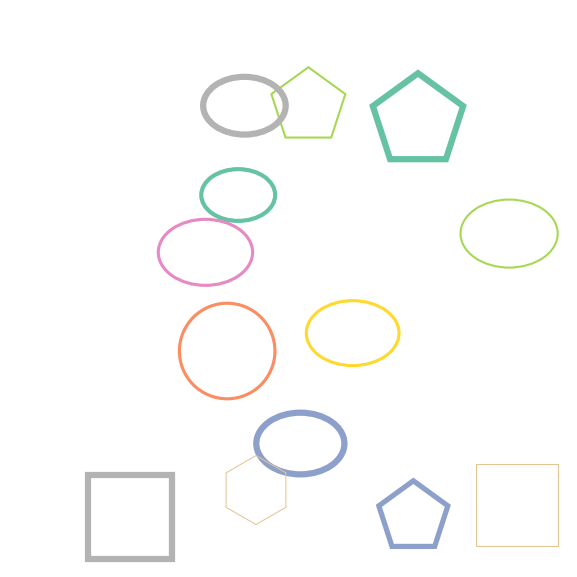[{"shape": "pentagon", "thickness": 3, "radius": 0.41, "center": [0.724, 0.79]}, {"shape": "oval", "thickness": 2, "radius": 0.32, "center": [0.413, 0.661]}, {"shape": "circle", "thickness": 1.5, "radius": 0.41, "center": [0.393, 0.391]}, {"shape": "pentagon", "thickness": 2.5, "radius": 0.31, "center": [0.716, 0.104]}, {"shape": "oval", "thickness": 3, "radius": 0.38, "center": [0.52, 0.231]}, {"shape": "oval", "thickness": 1.5, "radius": 0.41, "center": [0.356, 0.562]}, {"shape": "oval", "thickness": 1, "radius": 0.42, "center": [0.882, 0.595]}, {"shape": "pentagon", "thickness": 1, "radius": 0.34, "center": [0.534, 0.815]}, {"shape": "oval", "thickness": 1.5, "radius": 0.4, "center": [0.611, 0.422]}, {"shape": "hexagon", "thickness": 0.5, "radius": 0.3, "center": [0.443, 0.151]}, {"shape": "square", "thickness": 0.5, "radius": 0.36, "center": [0.895, 0.125]}, {"shape": "square", "thickness": 3, "radius": 0.37, "center": [0.225, 0.104]}, {"shape": "oval", "thickness": 3, "radius": 0.36, "center": [0.423, 0.816]}]